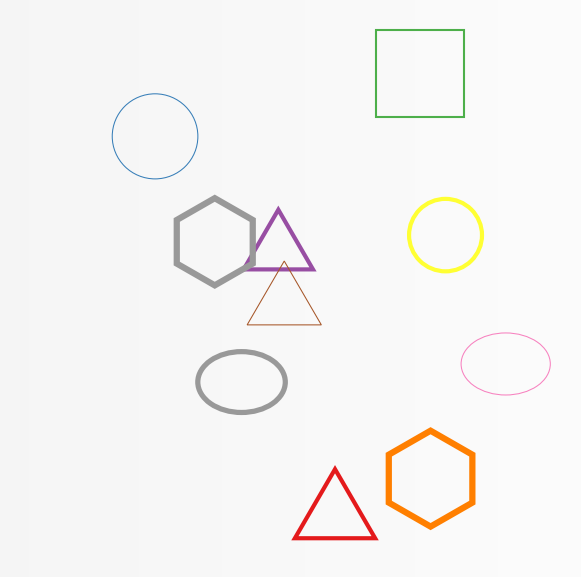[{"shape": "triangle", "thickness": 2, "radius": 0.4, "center": [0.576, 0.107]}, {"shape": "circle", "thickness": 0.5, "radius": 0.37, "center": [0.267, 0.763]}, {"shape": "square", "thickness": 1, "radius": 0.38, "center": [0.722, 0.872]}, {"shape": "triangle", "thickness": 2, "radius": 0.34, "center": [0.479, 0.567]}, {"shape": "hexagon", "thickness": 3, "radius": 0.42, "center": [0.741, 0.17]}, {"shape": "circle", "thickness": 2, "radius": 0.31, "center": [0.767, 0.592]}, {"shape": "triangle", "thickness": 0.5, "radius": 0.37, "center": [0.489, 0.473]}, {"shape": "oval", "thickness": 0.5, "radius": 0.38, "center": [0.87, 0.369]}, {"shape": "hexagon", "thickness": 3, "radius": 0.38, "center": [0.369, 0.58]}, {"shape": "oval", "thickness": 2.5, "radius": 0.38, "center": [0.416, 0.338]}]